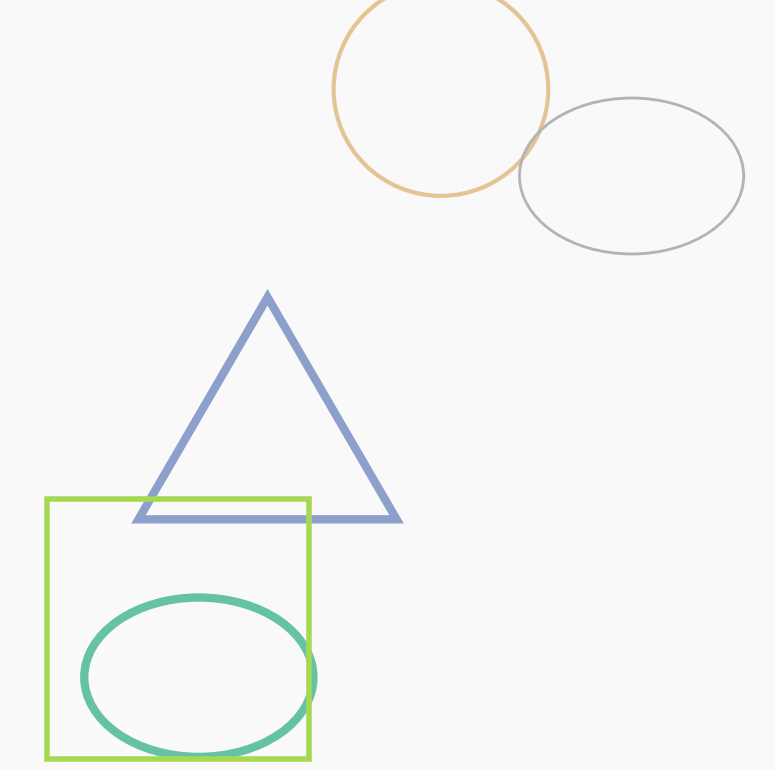[{"shape": "oval", "thickness": 3, "radius": 0.74, "center": [0.257, 0.121]}, {"shape": "triangle", "thickness": 3, "radius": 0.96, "center": [0.345, 0.422]}, {"shape": "square", "thickness": 2, "radius": 0.85, "center": [0.23, 0.183]}, {"shape": "circle", "thickness": 1.5, "radius": 0.69, "center": [0.569, 0.884]}, {"shape": "oval", "thickness": 1, "radius": 0.72, "center": [0.815, 0.771]}]